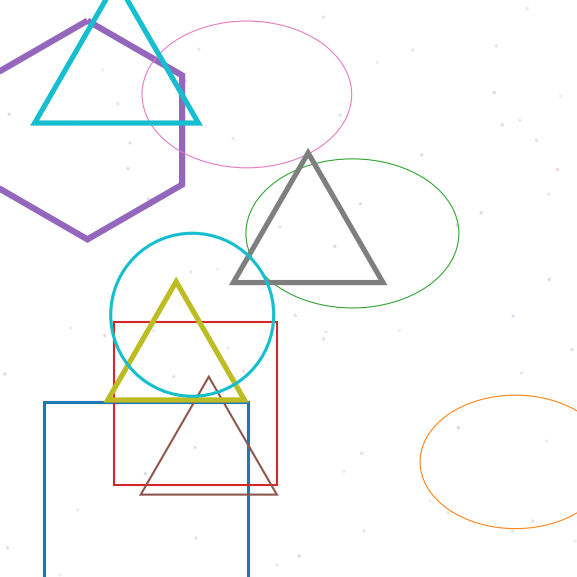[{"shape": "square", "thickness": 1.5, "radius": 0.88, "center": [0.253, 0.127]}, {"shape": "oval", "thickness": 0.5, "radius": 0.83, "center": [0.893, 0.199]}, {"shape": "oval", "thickness": 0.5, "radius": 0.92, "center": [0.61, 0.595]}, {"shape": "square", "thickness": 1, "radius": 0.71, "center": [0.338, 0.301]}, {"shape": "hexagon", "thickness": 3, "radius": 0.95, "center": [0.151, 0.774]}, {"shape": "triangle", "thickness": 1, "radius": 0.68, "center": [0.362, 0.211]}, {"shape": "oval", "thickness": 0.5, "radius": 0.91, "center": [0.427, 0.836]}, {"shape": "triangle", "thickness": 2.5, "radius": 0.75, "center": [0.534, 0.585]}, {"shape": "triangle", "thickness": 2.5, "radius": 0.68, "center": [0.305, 0.375]}, {"shape": "triangle", "thickness": 2.5, "radius": 0.82, "center": [0.202, 0.868]}, {"shape": "circle", "thickness": 1.5, "radius": 0.71, "center": [0.333, 0.454]}]